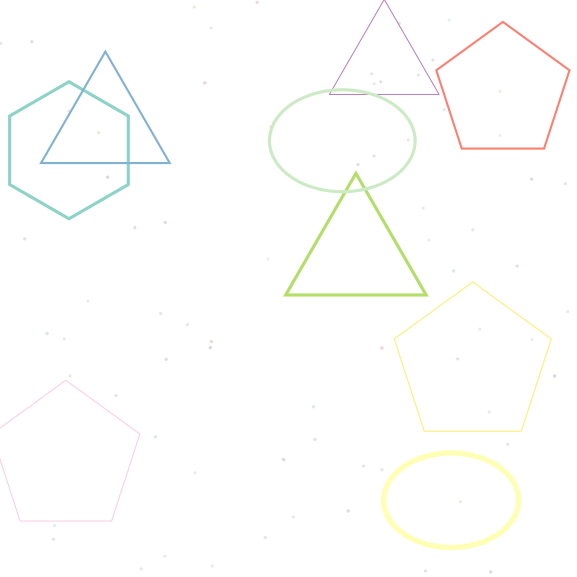[{"shape": "hexagon", "thickness": 1.5, "radius": 0.59, "center": [0.119, 0.739]}, {"shape": "oval", "thickness": 2.5, "radius": 0.58, "center": [0.781, 0.133]}, {"shape": "pentagon", "thickness": 1, "radius": 0.61, "center": [0.871, 0.84]}, {"shape": "triangle", "thickness": 1, "radius": 0.64, "center": [0.182, 0.781]}, {"shape": "triangle", "thickness": 1.5, "radius": 0.7, "center": [0.616, 0.559]}, {"shape": "pentagon", "thickness": 0.5, "radius": 0.67, "center": [0.114, 0.206]}, {"shape": "triangle", "thickness": 0.5, "radius": 0.55, "center": [0.665, 0.89]}, {"shape": "oval", "thickness": 1.5, "radius": 0.63, "center": [0.593, 0.755]}, {"shape": "pentagon", "thickness": 0.5, "radius": 0.71, "center": [0.819, 0.368]}]